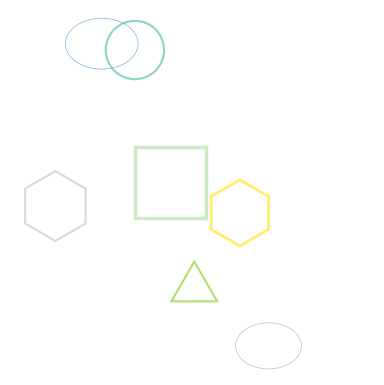[{"shape": "circle", "thickness": 1.5, "radius": 0.38, "center": [0.35, 0.87]}, {"shape": "oval", "thickness": 0.5, "radius": 0.43, "center": [0.697, 0.102]}, {"shape": "oval", "thickness": 0.5, "radius": 0.47, "center": [0.264, 0.886]}, {"shape": "triangle", "thickness": 1.5, "radius": 0.34, "center": [0.505, 0.252]}, {"shape": "hexagon", "thickness": 1.5, "radius": 0.45, "center": [0.144, 0.465]}, {"shape": "square", "thickness": 2.5, "radius": 0.46, "center": [0.442, 0.526]}, {"shape": "hexagon", "thickness": 2, "radius": 0.43, "center": [0.623, 0.447]}]